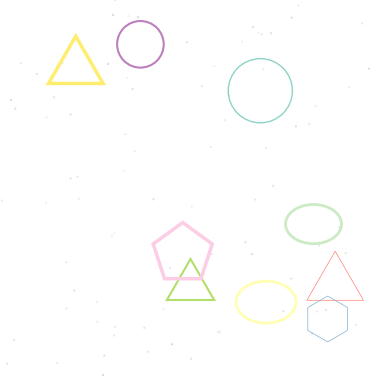[{"shape": "circle", "thickness": 1, "radius": 0.42, "center": [0.676, 0.764]}, {"shape": "oval", "thickness": 2, "radius": 0.39, "center": [0.691, 0.215]}, {"shape": "triangle", "thickness": 0.5, "radius": 0.42, "center": [0.871, 0.263]}, {"shape": "hexagon", "thickness": 0.5, "radius": 0.3, "center": [0.851, 0.171]}, {"shape": "triangle", "thickness": 1.5, "radius": 0.35, "center": [0.495, 0.256]}, {"shape": "pentagon", "thickness": 2.5, "radius": 0.4, "center": [0.475, 0.341]}, {"shape": "circle", "thickness": 1.5, "radius": 0.3, "center": [0.365, 0.885]}, {"shape": "oval", "thickness": 2, "radius": 0.36, "center": [0.814, 0.418]}, {"shape": "triangle", "thickness": 2.5, "radius": 0.41, "center": [0.197, 0.824]}]